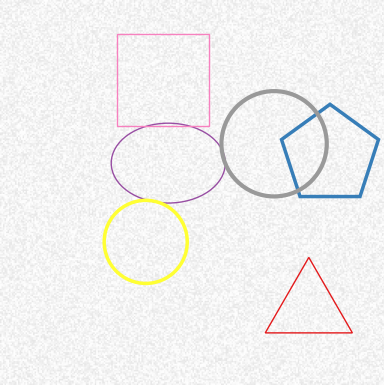[{"shape": "triangle", "thickness": 1, "radius": 0.65, "center": [0.802, 0.201]}, {"shape": "pentagon", "thickness": 2.5, "radius": 0.66, "center": [0.857, 0.597]}, {"shape": "oval", "thickness": 1, "radius": 0.74, "center": [0.437, 0.576]}, {"shape": "circle", "thickness": 2.5, "radius": 0.54, "center": [0.379, 0.372]}, {"shape": "square", "thickness": 1, "radius": 0.6, "center": [0.424, 0.793]}, {"shape": "circle", "thickness": 3, "radius": 0.68, "center": [0.712, 0.627]}]